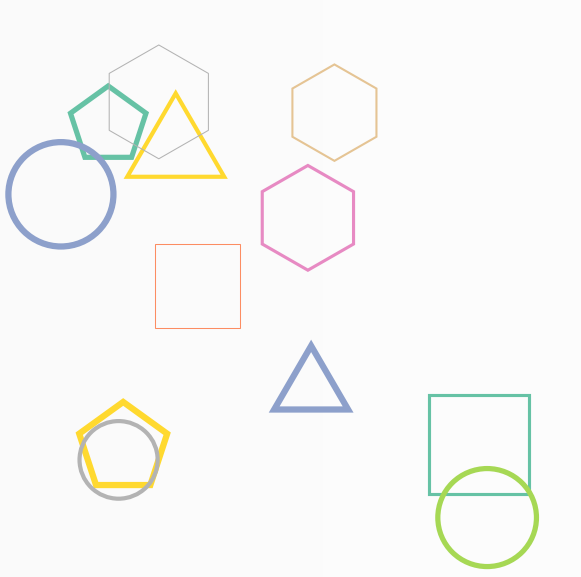[{"shape": "pentagon", "thickness": 2.5, "radius": 0.34, "center": [0.186, 0.782]}, {"shape": "square", "thickness": 1.5, "radius": 0.43, "center": [0.824, 0.229]}, {"shape": "square", "thickness": 0.5, "radius": 0.37, "center": [0.34, 0.504]}, {"shape": "triangle", "thickness": 3, "radius": 0.37, "center": [0.535, 0.327]}, {"shape": "circle", "thickness": 3, "radius": 0.45, "center": [0.105, 0.663]}, {"shape": "hexagon", "thickness": 1.5, "radius": 0.45, "center": [0.53, 0.622]}, {"shape": "circle", "thickness": 2.5, "radius": 0.42, "center": [0.838, 0.103]}, {"shape": "triangle", "thickness": 2, "radius": 0.48, "center": [0.302, 0.741]}, {"shape": "pentagon", "thickness": 3, "radius": 0.4, "center": [0.212, 0.224]}, {"shape": "hexagon", "thickness": 1, "radius": 0.42, "center": [0.575, 0.804]}, {"shape": "hexagon", "thickness": 0.5, "radius": 0.49, "center": [0.273, 0.823]}, {"shape": "circle", "thickness": 2, "radius": 0.34, "center": [0.204, 0.203]}]